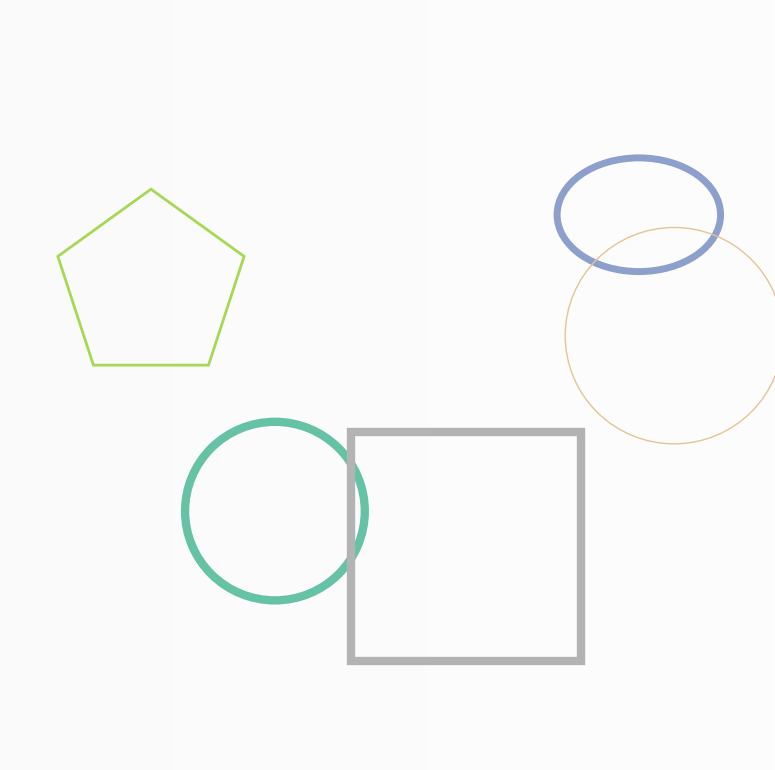[{"shape": "circle", "thickness": 3, "radius": 0.58, "center": [0.355, 0.336]}, {"shape": "oval", "thickness": 2.5, "radius": 0.53, "center": [0.824, 0.721]}, {"shape": "pentagon", "thickness": 1, "radius": 0.63, "center": [0.195, 0.628]}, {"shape": "circle", "thickness": 0.5, "radius": 0.7, "center": [0.87, 0.564]}, {"shape": "square", "thickness": 3, "radius": 0.74, "center": [0.601, 0.29]}]